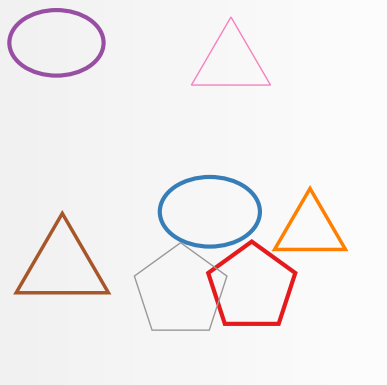[{"shape": "pentagon", "thickness": 3, "radius": 0.59, "center": [0.65, 0.254]}, {"shape": "oval", "thickness": 3, "radius": 0.65, "center": [0.542, 0.45]}, {"shape": "oval", "thickness": 3, "radius": 0.61, "center": [0.146, 0.889]}, {"shape": "triangle", "thickness": 2.5, "radius": 0.53, "center": [0.8, 0.405]}, {"shape": "triangle", "thickness": 2.5, "radius": 0.69, "center": [0.161, 0.308]}, {"shape": "triangle", "thickness": 1, "radius": 0.59, "center": [0.596, 0.838]}, {"shape": "pentagon", "thickness": 1, "radius": 0.63, "center": [0.466, 0.244]}]